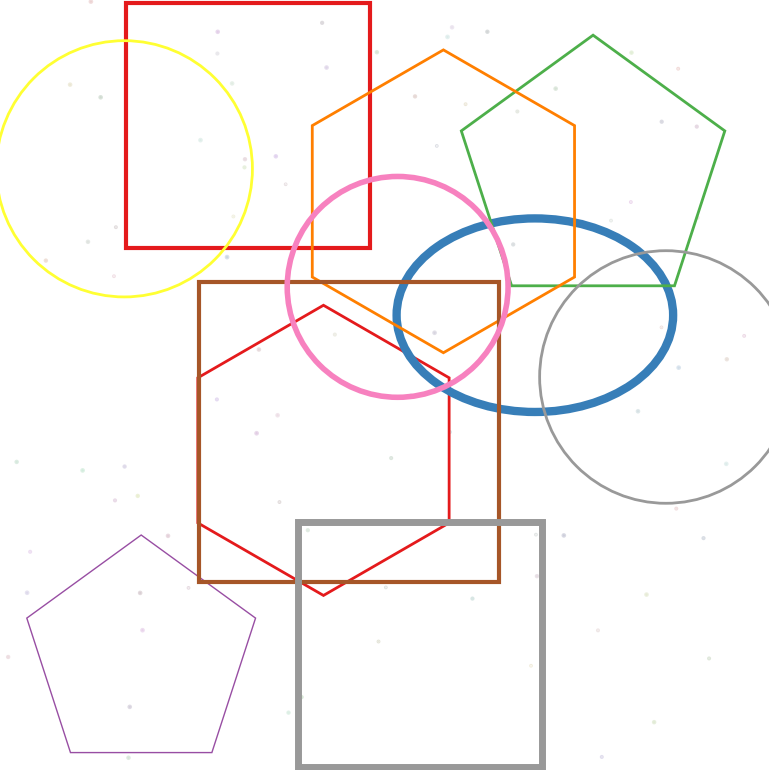[{"shape": "square", "thickness": 1.5, "radius": 0.79, "center": [0.322, 0.837]}, {"shape": "hexagon", "thickness": 1, "radius": 0.94, "center": [0.42, 0.415]}, {"shape": "oval", "thickness": 3, "radius": 0.9, "center": [0.695, 0.591]}, {"shape": "pentagon", "thickness": 1, "radius": 0.9, "center": [0.77, 0.774]}, {"shape": "pentagon", "thickness": 0.5, "radius": 0.78, "center": [0.183, 0.149]}, {"shape": "hexagon", "thickness": 1, "radius": 0.98, "center": [0.576, 0.739]}, {"shape": "circle", "thickness": 1, "radius": 0.83, "center": [0.161, 0.781]}, {"shape": "square", "thickness": 1.5, "radius": 0.97, "center": [0.453, 0.439]}, {"shape": "circle", "thickness": 2, "radius": 0.72, "center": [0.516, 0.627]}, {"shape": "square", "thickness": 2.5, "radius": 0.79, "center": [0.546, 0.163]}, {"shape": "circle", "thickness": 1, "radius": 0.82, "center": [0.865, 0.51]}]